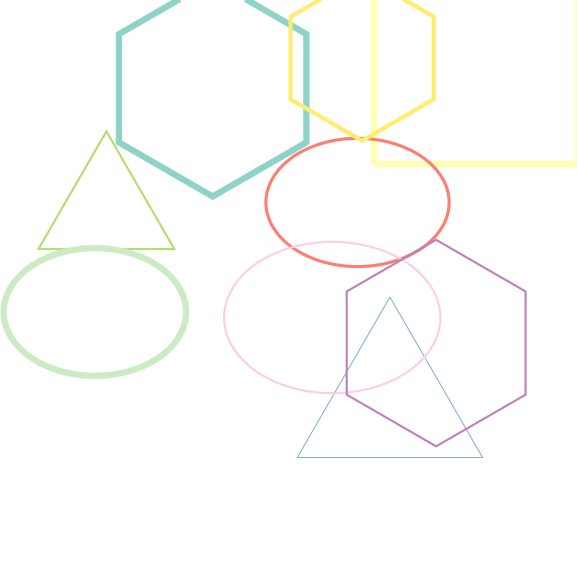[{"shape": "hexagon", "thickness": 3, "radius": 0.94, "center": [0.368, 0.846]}, {"shape": "square", "thickness": 3, "radius": 0.88, "center": [0.824, 0.892]}, {"shape": "oval", "thickness": 1.5, "radius": 0.79, "center": [0.619, 0.649]}, {"shape": "triangle", "thickness": 0.5, "radius": 0.93, "center": [0.675, 0.299]}, {"shape": "triangle", "thickness": 1, "radius": 0.68, "center": [0.184, 0.636]}, {"shape": "oval", "thickness": 1, "radius": 0.94, "center": [0.575, 0.449]}, {"shape": "hexagon", "thickness": 1, "radius": 0.89, "center": [0.755, 0.405]}, {"shape": "oval", "thickness": 3, "radius": 0.79, "center": [0.164, 0.459]}, {"shape": "hexagon", "thickness": 2, "radius": 0.72, "center": [0.627, 0.899]}]